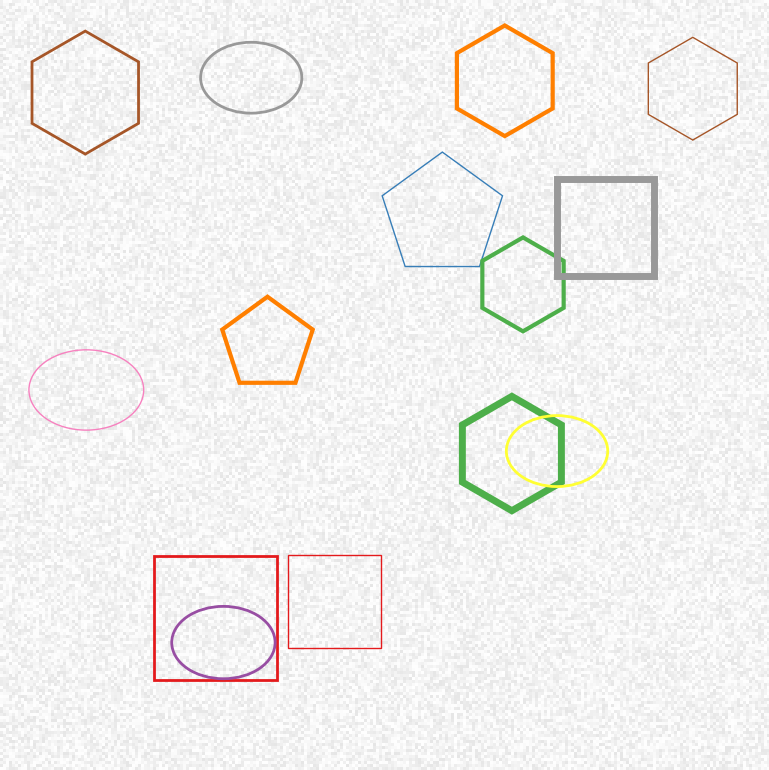[{"shape": "square", "thickness": 0.5, "radius": 0.3, "center": [0.434, 0.219]}, {"shape": "square", "thickness": 1, "radius": 0.4, "center": [0.28, 0.197]}, {"shape": "pentagon", "thickness": 0.5, "radius": 0.41, "center": [0.574, 0.72]}, {"shape": "hexagon", "thickness": 2.5, "radius": 0.37, "center": [0.665, 0.411]}, {"shape": "hexagon", "thickness": 1.5, "radius": 0.3, "center": [0.679, 0.631]}, {"shape": "oval", "thickness": 1, "radius": 0.34, "center": [0.29, 0.166]}, {"shape": "hexagon", "thickness": 1.5, "radius": 0.36, "center": [0.656, 0.895]}, {"shape": "pentagon", "thickness": 1.5, "radius": 0.31, "center": [0.347, 0.553]}, {"shape": "oval", "thickness": 1, "radius": 0.33, "center": [0.723, 0.414]}, {"shape": "hexagon", "thickness": 1, "radius": 0.4, "center": [0.111, 0.88]}, {"shape": "hexagon", "thickness": 0.5, "radius": 0.33, "center": [0.9, 0.885]}, {"shape": "oval", "thickness": 0.5, "radius": 0.37, "center": [0.112, 0.494]}, {"shape": "oval", "thickness": 1, "radius": 0.33, "center": [0.326, 0.899]}, {"shape": "square", "thickness": 2.5, "radius": 0.32, "center": [0.786, 0.704]}]